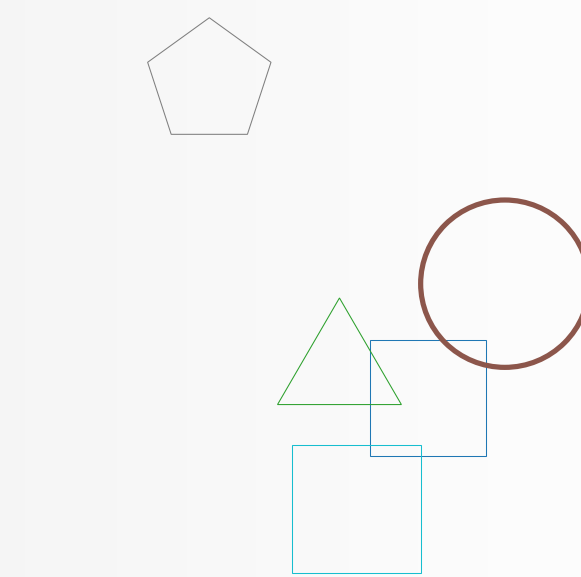[{"shape": "square", "thickness": 0.5, "radius": 0.5, "center": [0.736, 0.309]}, {"shape": "triangle", "thickness": 0.5, "radius": 0.62, "center": [0.584, 0.36]}, {"shape": "circle", "thickness": 2.5, "radius": 0.72, "center": [0.869, 0.508]}, {"shape": "pentagon", "thickness": 0.5, "radius": 0.56, "center": [0.36, 0.857]}, {"shape": "square", "thickness": 0.5, "radius": 0.55, "center": [0.613, 0.118]}]